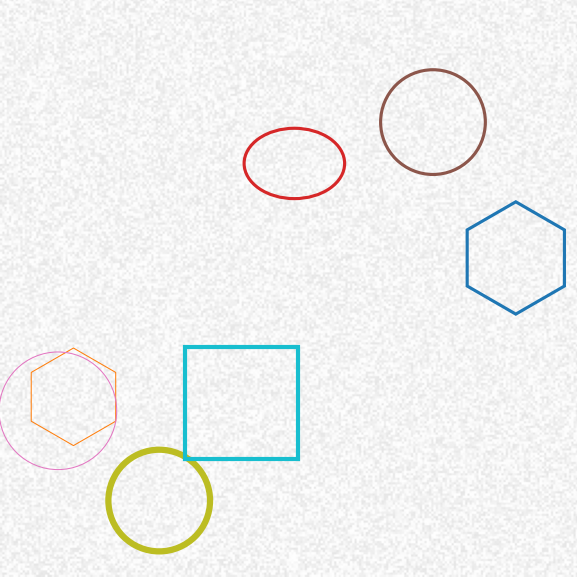[{"shape": "hexagon", "thickness": 1.5, "radius": 0.49, "center": [0.893, 0.552]}, {"shape": "hexagon", "thickness": 0.5, "radius": 0.42, "center": [0.127, 0.312]}, {"shape": "oval", "thickness": 1.5, "radius": 0.44, "center": [0.51, 0.716]}, {"shape": "circle", "thickness": 1.5, "radius": 0.45, "center": [0.75, 0.788]}, {"shape": "circle", "thickness": 0.5, "radius": 0.51, "center": [0.1, 0.288]}, {"shape": "circle", "thickness": 3, "radius": 0.44, "center": [0.276, 0.132]}, {"shape": "square", "thickness": 2, "radius": 0.49, "center": [0.419, 0.301]}]